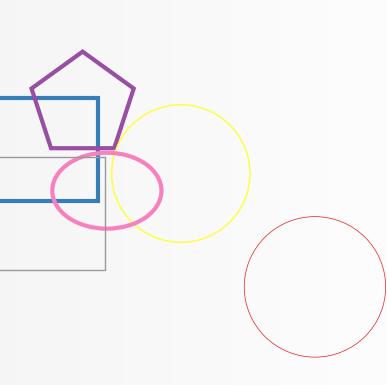[{"shape": "circle", "thickness": 0.5, "radius": 0.91, "center": [0.813, 0.255]}, {"shape": "square", "thickness": 3, "radius": 0.67, "center": [0.12, 0.612]}, {"shape": "pentagon", "thickness": 3, "radius": 0.69, "center": [0.213, 0.727]}, {"shape": "circle", "thickness": 1, "radius": 0.89, "center": [0.467, 0.549]}, {"shape": "oval", "thickness": 3, "radius": 0.7, "center": [0.276, 0.505]}, {"shape": "square", "thickness": 1, "radius": 0.73, "center": [0.125, 0.445]}]